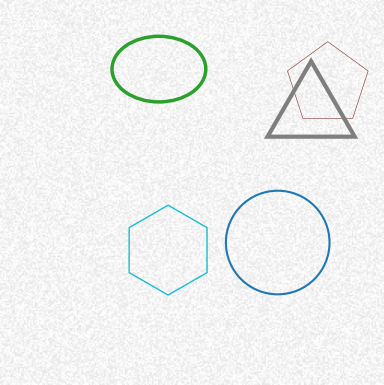[{"shape": "circle", "thickness": 1.5, "radius": 0.67, "center": [0.721, 0.37]}, {"shape": "oval", "thickness": 2.5, "radius": 0.61, "center": [0.413, 0.821]}, {"shape": "pentagon", "thickness": 0.5, "radius": 0.55, "center": [0.851, 0.782]}, {"shape": "triangle", "thickness": 3, "radius": 0.65, "center": [0.808, 0.71]}, {"shape": "hexagon", "thickness": 1, "radius": 0.58, "center": [0.437, 0.35]}]